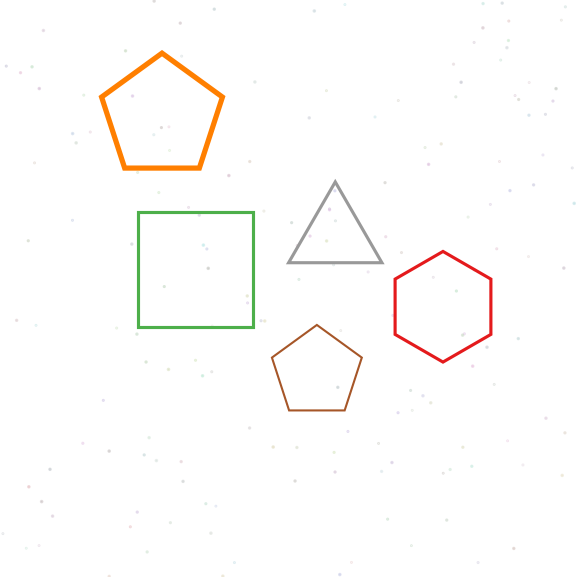[{"shape": "hexagon", "thickness": 1.5, "radius": 0.48, "center": [0.767, 0.468]}, {"shape": "square", "thickness": 1.5, "radius": 0.5, "center": [0.339, 0.533]}, {"shape": "pentagon", "thickness": 2.5, "radius": 0.55, "center": [0.281, 0.797]}, {"shape": "pentagon", "thickness": 1, "radius": 0.41, "center": [0.549, 0.355]}, {"shape": "triangle", "thickness": 1.5, "radius": 0.47, "center": [0.581, 0.591]}]